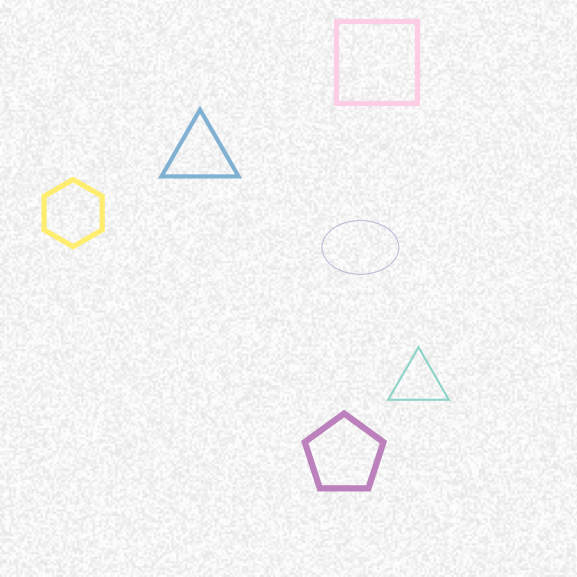[{"shape": "triangle", "thickness": 1, "radius": 0.3, "center": [0.725, 0.337]}, {"shape": "oval", "thickness": 0.5, "radius": 0.33, "center": [0.624, 0.571]}, {"shape": "triangle", "thickness": 2, "radius": 0.39, "center": [0.346, 0.732]}, {"shape": "square", "thickness": 2.5, "radius": 0.35, "center": [0.652, 0.892]}, {"shape": "pentagon", "thickness": 3, "radius": 0.36, "center": [0.596, 0.211]}, {"shape": "hexagon", "thickness": 2.5, "radius": 0.29, "center": [0.127, 0.63]}]